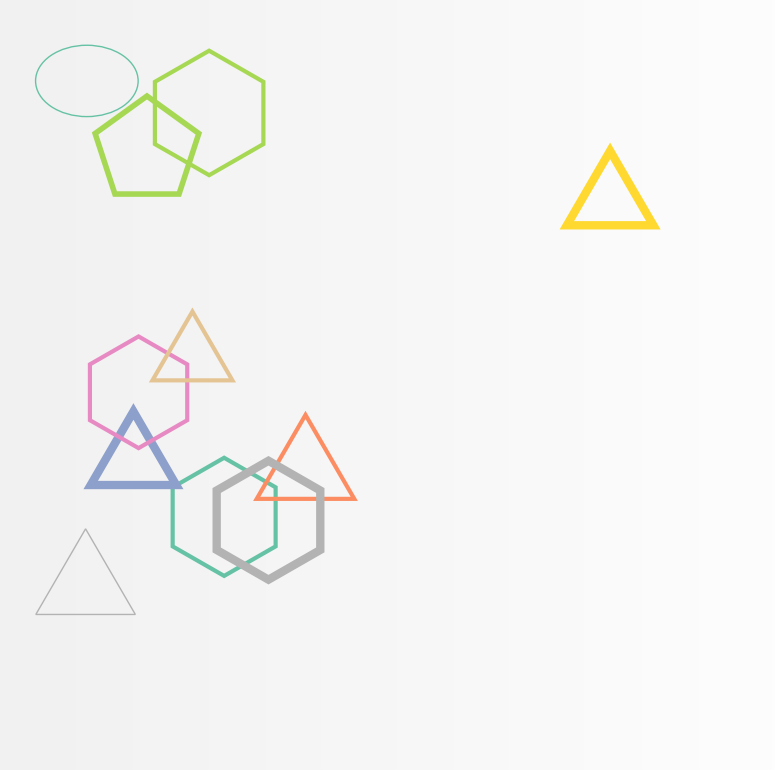[{"shape": "oval", "thickness": 0.5, "radius": 0.33, "center": [0.112, 0.895]}, {"shape": "hexagon", "thickness": 1.5, "radius": 0.38, "center": [0.289, 0.329]}, {"shape": "triangle", "thickness": 1.5, "radius": 0.36, "center": [0.394, 0.388]}, {"shape": "triangle", "thickness": 3, "radius": 0.32, "center": [0.172, 0.402]}, {"shape": "hexagon", "thickness": 1.5, "radius": 0.36, "center": [0.179, 0.491]}, {"shape": "hexagon", "thickness": 1.5, "radius": 0.4, "center": [0.27, 0.853]}, {"shape": "pentagon", "thickness": 2, "radius": 0.35, "center": [0.19, 0.805]}, {"shape": "triangle", "thickness": 3, "radius": 0.32, "center": [0.787, 0.74]}, {"shape": "triangle", "thickness": 1.5, "radius": 0.3, "center": [0.248, 0.536]}, {"shape": "hexagon", "thickness": 3, "radius": 0.39, "center": [0.346, 0.324]}, {"shape": "triangle", "thickness": 0.5, "radius": 0.37, "center": [0.11, 0.239]}]